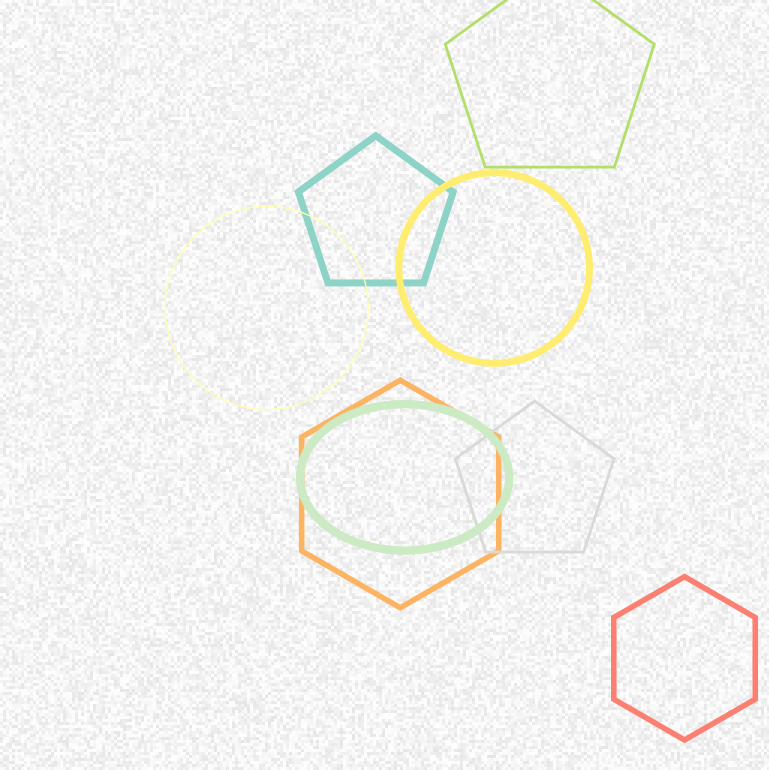[{"shape": "pentagon", "thickness": 2.5, "radius": 0.53, "center": [0.488, 0.718]}, {"shape": "circle", "thickness": 0.5, "radius": 0.66, "center": [0.346, 0.6]}, {"shape": "hexagon", "thickness": 2, "radius": 0.53, "center": [0.889, 0.145]}, {"shape": "hexagon", "thickness": 2, "radius": 0.74, "center": [0.52, 0.358]}, {"shape": "pentagon", "thickness": 1, "radius": 0.71, "center": [0.714, 0.898]}, {"shape": "pentagon", "thickness": 1, "radius": 0.54, "center": [0.694, 0.371]}, {"shape": "oval", "thickness": 3, "radius": 0.68, "center": [0.525, 0.38]}, {"shape": "circle", "thickness": 2.5, "radius": 0.62, "center": [0.642, 0.652]}]